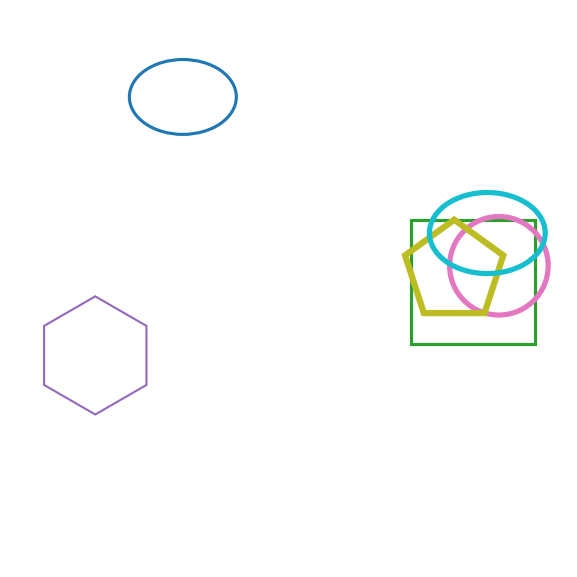[{"shape": "oval", "thickness": 1.5, "radius": 0.46, "center": [0.317, 0.831]}, {"shape": "square", "thickness": 1.5, "radius": 0.53, "center": [0.819, 0.511]}, {"shape": "hexagon", "thickness": 1, "radius": 0.51, "center": [0.165, 0.384]}, {"shape": "circle", "thickness": 2.5, "radius": 0.43, "center": [0.864, 0.539]}, {"shape": "pentagon", "thickness": 3, "radius": 0.45, "center": [0.786, 0.529]}, {"shape": "oval", "thickness": 2.5, "radius": 0.5, "center": [0.844, 0.596]}]